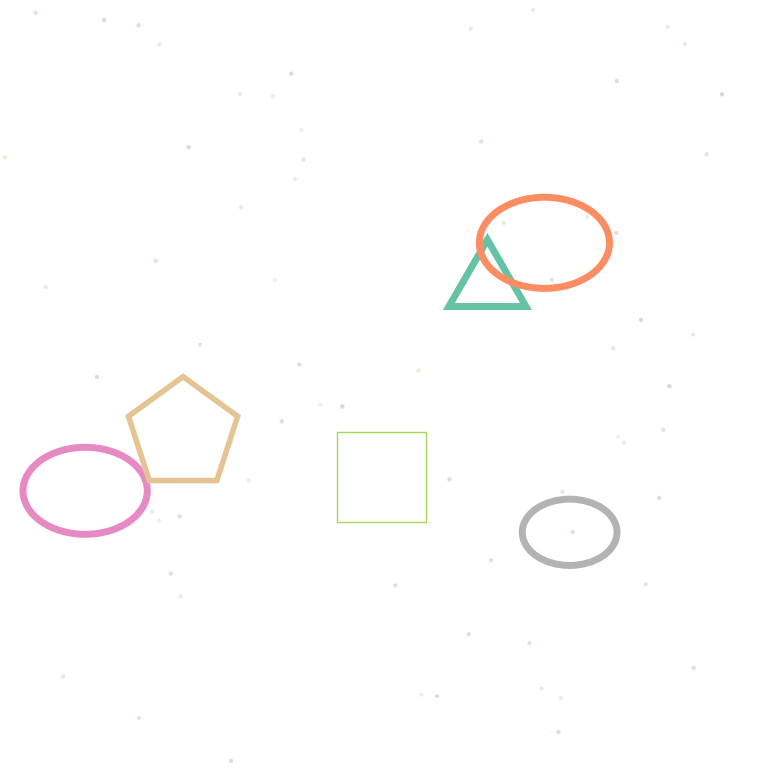[{"shape": "triangle", "thickness": 2.5, "radius": 0.29, "center": [0.633, 0.631]}, {"shape": "oval", "thickness": 2.5, "radius": 0.42, "center": [0.707, 0.685]}, {"shape": "oval", "thickness": 2.5, "radius": 0.4, "center": [0.111, 0.363]}, {"shape": "square", "thickness": 0.5, "radius": 0.29, "center": [0.495, 0.38]}, {"shape": "pentagon", "thickness": 2, "radius": 0.37, "center": [0.238, 0.436]}, {"shape": "oval", "thickness": 2.5, "radius": 0.31, "center": [0.74, 0.309]}]